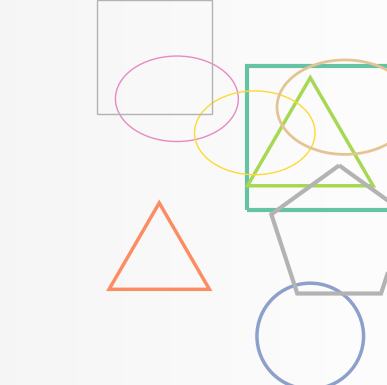[{"shape": "square", "thickness": 3, "radius": 0.93, "center": [0.824, 0.642]}, {"shape": "triangle", "thickness": 2.5, "radius": 0.75, "center": [0.411, 0.323]}, {"shape": "circle", "thickness": 2.5, "radius": 0.69, "center": [0.801, 0.127]}, {"shape": "oval", "thickness": 1, "radius": 0.79, "center": [0.456, 0.743]}, {"shape": "triangle", "thickness": 2.5, "radius": 0.94, "center": [0.801, 0.611]}, {"shape": "oval", "thickness": 1, "radius": 0.78, "center": [0.658, 0.655]}, {"shape": "oval", "thickness": 2, "radius": 0.88, "center": [0.89, 0.722]}, {"shape": "pentagon", "thickness": 3, "radius": 0.92, "center": [0.875, 0.386]}, {"shape": "square", "thickness": 1, "radius": 0.74, "center": [0.399, 0.853]}]